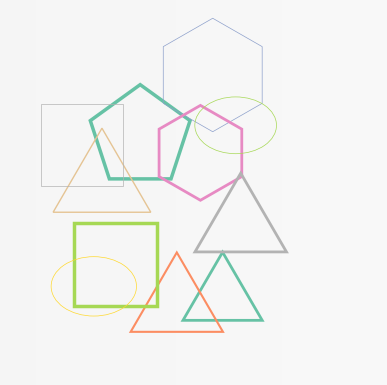[{"shape": "pentagon", "thickness": 2.5, "radius": 0.68, "center": [0.362, 0.645]}, {"shape": "triangle", "thickness": 2, "radius": 0.59, "center": [0.574, 0.227]}, {"shape": "triangle", "thickness": 1.5, "radius": 0.69, "center": [0.456, 0.207]}, {"shape": "hexagon", "thickness": 0.5, "radius": 0.74, "center": [0.549, 0.805]}, {"shape": "hexagon", "thickness": 2, "radius": 0.62, "center": [0.517, 0.603]}, {"shape": "square", "thickness": 2.5, "radius": 0.54, "center": [0.297, 0.312]}, {"shape": "oval", "thickness": 0.5, "radius": 0.53, "center": [0.608, 0.675]}, {"shape": "oval", "thickness": 0.5, "radius": 0.55, "center": [0.242, 0.256]}, {"shape": "triangle", "thickness": 1, "radius": 0.73, "center": [0.263, 0.522]}, {"shape": "triangle", "thickness": 2, "radius": 0.68, "center": [0.621, 0.414]}, {"shape": "square", "thickness": 0.5, "radius": 0.53, "center": [0.212, 0.624]}]